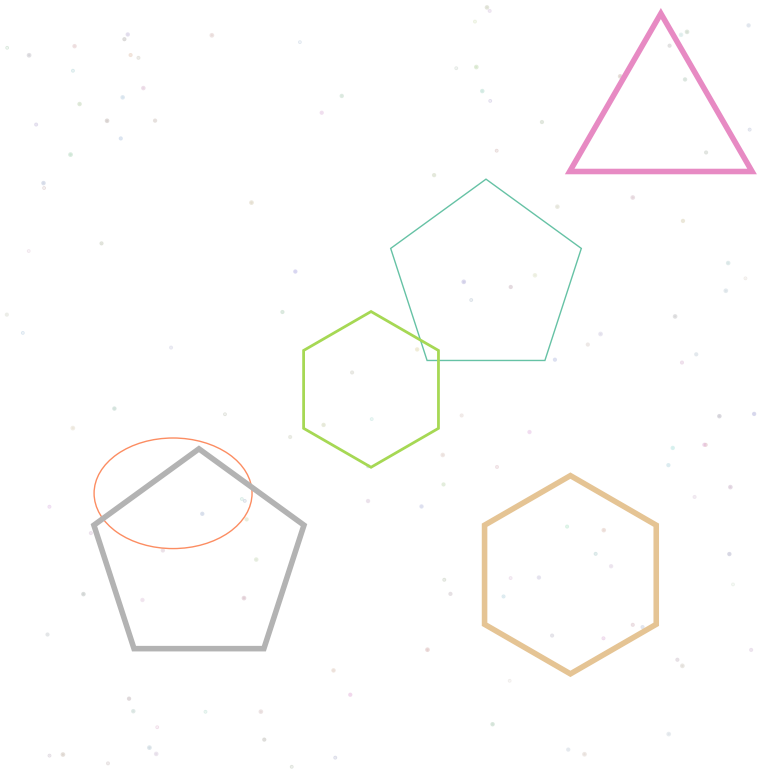[{"shape": "pentagon", "thickness": 0.5, "radius": 0.65, "center": [0.631, 0.637]}, {"shape": "oval", "thickness": 0.5, "radius": 0.51, "center": [0.225, 0.359]}, {"shape": "triangle", "thickness": 2, "radius": 0.68, "center": [0.858, 0.846]}, {"shape": "hexagon", "thickness": 1, "radius": 0.51, "center": [0.482, 0.494]}, {"shape": "hexagon", "thickness": 2, "radius": 0.64, "center": [0.741, 0.254]}, {"shape": "pentagon", "thickness": 2, "radius": 0.72, "center": [0.258, 0.274]}]